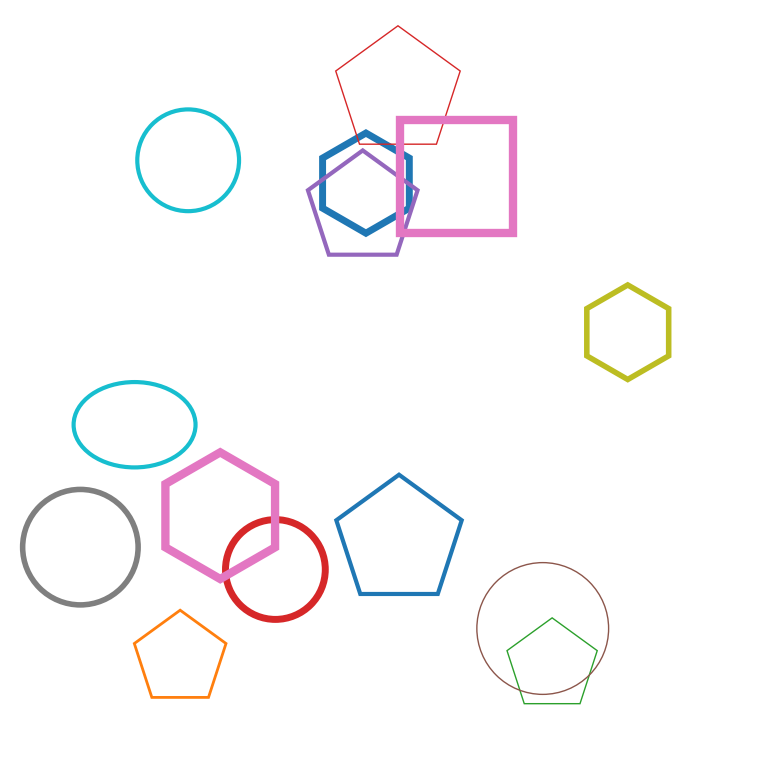[{"shape": "hexagon", "thickness": 2.5, "radius": 0.33, "center": [0.475, 0.762]}, {"shape": "pentagon", "thickness": 1.5, "radius": 0.43, "center": [0.518, 0.298]}, {"shape": "pentagon", "thickness": 1, "radius": 0.31, "center": [0.234, 0.145]}, {"shape": "pentagon", "thickness": 0.5, "radius": 0.31, "center": [0.717, 0.136]}, {"shape": "circle", "thickness": 2.5, "radius": 0.32, "center": [0.358, 0.26]}, {"shape": "pentagon", "thickness": 0.5, "radius": 0.42, "center": [0.517, 0.882]}, {"shape": "pentagon", "thickness": 1.5, "radius": 0.37, "center": [0.471, 0.73]}, {"shape": "circle", "thickness": 0.5, "radius": 0.43, "center": [0.705, 0.184]}, {"shape": "square", "thickness": 3, "radius": 0.37, "center": [0.592, 0.771]}, {"shape": "hexagon", "thickness": 3, "radius": 0.41, "center": [0.286, 0.33]}, {"shape": "circle", "thickness": 2, "radius": 0.37, "center": [0.104, 0.289]}, {"shape": "hexagon", "thickness": 2, "radius": 0.31, "center": [0.815, 0.569]}, {"shape": "circle", "thickness": 1.5, "radius": 0.33, "center": [0.244, 0.792]}, {"shape": "oval", "thickness": 1.5, "radius": 0.4, "center": [0.175, 0.448]}]